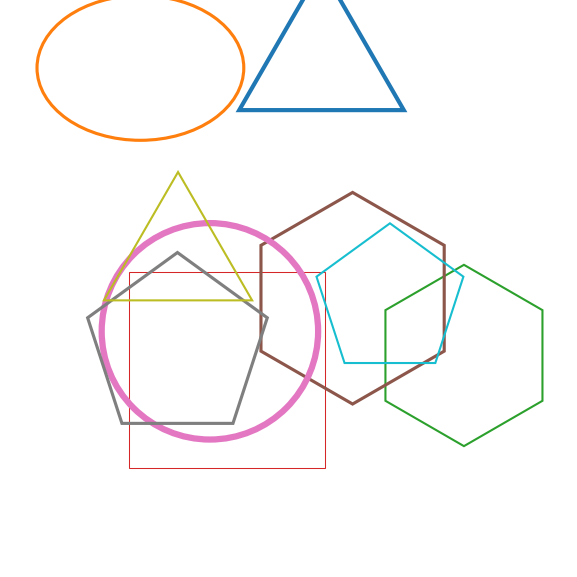[{"shape": "triangle", "thickness": 2, "radius": 0.82, "center": [0.557, 0.891]}, {"shape": "oval", "thickness": 1.5, "radius": 0.9, "center": [0.243, 0.881]}, {"shape": "hexagon", "thickness": 1, "radius": 0.78, "center": [0.803, 0.384]}, {"shape": "square", "thickness": 0.5, "radius": 0.85, "center": [0.393, 0.358]}, {"shape": "hexagon", "thickness": 1.5, "radius": 0.92, "center": [0.611, 0.483]}, {"shape": "circle", "thickness": 3, "radius": 0.94, "center": [0.363, 0.425]}, {"shape": "pentagon", "thickness": 1.5, "radius": 0.82, "center": [0.307, 0.398]}, {"shape": "triangle", "thickness": 1, "radius": 0.74, "center": [0.308, 0.553]}, {"shape": "pentagon", "thickness": 1, "radius": 0.67, "center": [0.675, 0.479]}]